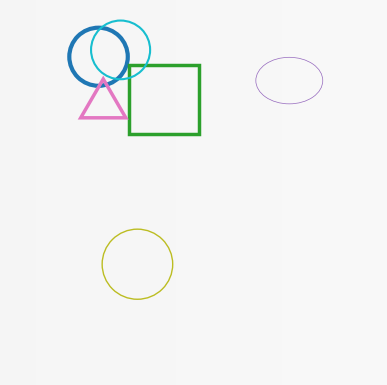[{"shape": "circle", "thickness": 3, "radius": 0.38, "center": [0.254, 0.853]}, {"shape": "square", "thickness": 2.5, "radius": 0.45, "center": [0.423, 0.741]}, {"shape": "oval", "thickness": 0.5, "radius": 0.43, "center": [0.747, 0.791]}, {"shape": "triangle", "thickness": 2.5, "radius": 0.34, "center": [0.266, 0.728]}, {"shape": "circle", "thickness": 1, "radius": 0.46, "center": [0.355, 0.314]}, {"shape": "circle", "thickness": 1.5, "radius": 0.38, "center": [0.311, 0.87]}]